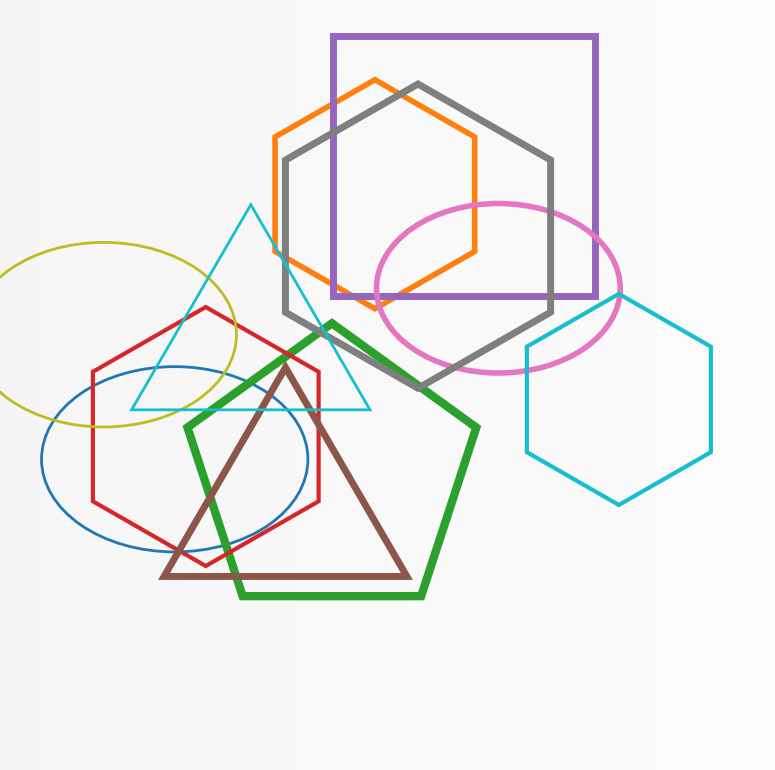[{"shape": "oval", "thickness": 1, "radius": 0.86, "center": [0.225, 0.404]}, {"shape": "hexagon", "thickness": 2, "radius": 0.74, "center": [0.484, 0.748]}, {"shape": "pentagon", "thickness": 3, "radius": 0.98, "center": [0.428, 0.384]}, {"shape": "hexagon", "thickness": 1.5, "radius": 0.84, "center": [0.265, 0.433]}, {"shape": "square", "thickness": 2.5, "radius": 0.84, "center": [0.599, 0.785]}, {"shape": "triangle", "thickness": 2.5, "radius": 0.9, "center": [0.368, 0.342]}, {"shape": "oval", "thickness": 2, "radius": 0.79, "center": [0.643, 0.626]}, {"shape": "hexagon", "thickness": 2.5, "radius": 0.99, "center": [0.539, 0.693]}, {"shape": "oval", "thickness": 1, "radius": 0.86, "center": [0.134, 0.565]}, {"shape": "hexagon", "thickness": 1.5, "radius": 0.69, "center": [0.799, 0.481]}, {"shape": "triangle", "thickness": 1, "radius": 0.89, "center": [0.324, 0.557]}]